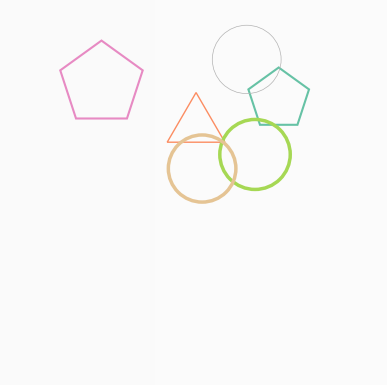[{"shape": "pentagon", "thickness": 1.5, "radius": 0.41, "center": [0.719, 0.742]}, {"shape": "triangle", "thickness": 1, "radius": 0.43, "center": [0.506, 0.674]}, {"shape": "pentagon", "thickness": 1.5, "radius": 0.56, "center": [0.262, 0.783]}, {"shape": "circle", "thickness": 2.5, "radius": 0.45, "center": [0.658, 0.599]}, {"shape": "circle", "thickness": 2.5, "radius": 0.44, "center": [0.522, 0.562]}, {"shape": "circle", "thickness": 0.5, "radius": 0.44, "center": [0.637, 0.846]}]